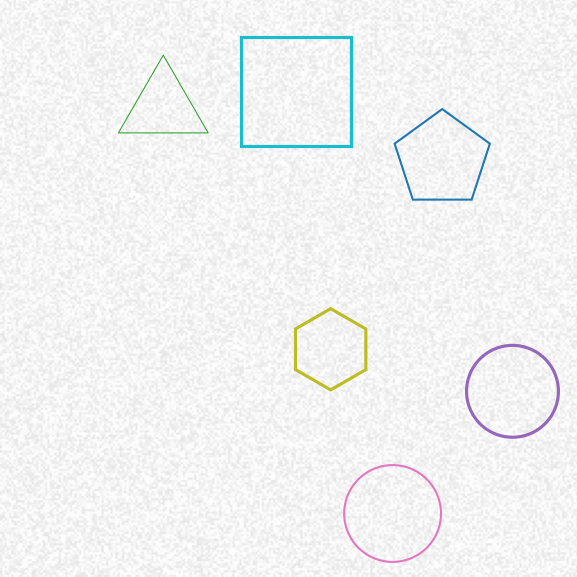[{"shape": "pentagon", "thickness": 1, "radius": 0.43, "center": [0.766, 0.724]}, {"shape": "triangle", "thickness": 0.5, "radius": 0.45, "center": [0.283, 0.814]}, {"shape": "circle", "thickness": 1.5, "radius": 0.4, "center": [0.887, 0.322]}, {"shape": "circle", "thickness": 1, "radius": 0.42, "center": [0.68, 0.11]}, {"shape": "hexagon", "thickness": 1.5, "radius": 0.35, "center": [0.573, 0.394]}, {"shape": "square", "thickness": 1.5, "radius": 0.47, "center": [0.512, 0.84]}]